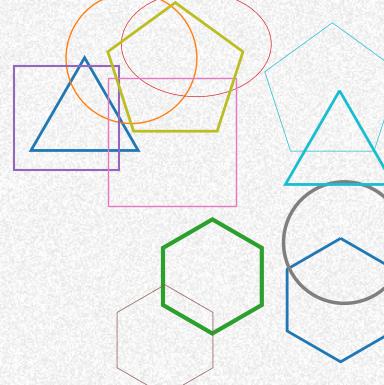[{"shape": "hexagon", "thickness": 2, "radius": 0.8, "center": [0.885, 0.221]}, {"shape": "triangle", "thickness": 2, "radius": 0.8, "center": [0.22, 0.69]}, {"shape": "circle", "thickness": 1, "radius": 0.85, "center": [0.341, 0.849]}, {"shape": "hexagon", "thickness": 3, "radius": 0.74, "center": [0.552, 0.282]}, {"shape": "oval", "thickness": 0.5, "radius": 0.97, "center": [0.51, 0.885]}, {"shape": "square", "thickness": 1.5, "radius": 0.68, "center": [0.172, 0.694]}, {"shape": "hexagon", "thickness": 0.5, "radius": 0.72, "center": [0.429, 0.117]}, {"shape": "square", "thickness": 1, "radius": 0.83, "center": [0.447, 0.631]}, {"shape": "circle", "thickness": 2.5, "radius": 0.79, "center": [0.894, 0.37]}, {"shape": "pentagon", "thickness": 2, "radius": 0.92, "center": [0.455, 0.809]}, {"shape": "triangle", "thickness": 2, "radius": 0.81, "center": [0.882, 0.602]}, {"shape": "pentagon", "thickness": 0.5, "radius": 0.92, "center": [0.863, 0.757]}]